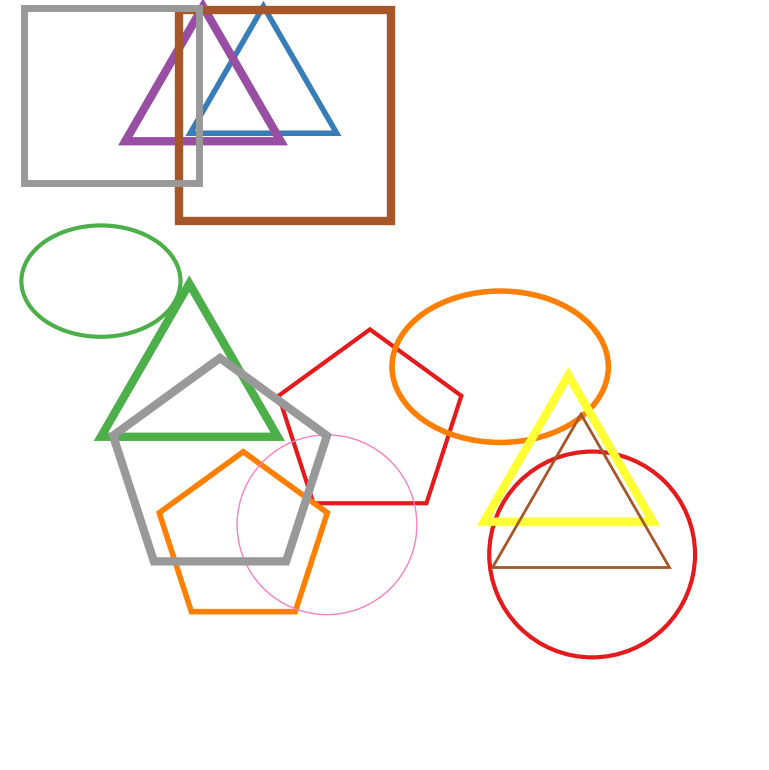[{"shape": "circle", "thickness": 1.5, "radius": 0.67, "center": [0.769, 0.28]}, {"shape": "pentagon", "thickness": 1.5, "radius": 0.62, "center": [0.48, 0.447]}, {"shape": "triangle", "thickness": 2, "radius": 0.55, "center": [0.342, 0.882]}, {"shape": "oval", "thickness": 1.5, "radius": 0.52, "center": [0.131, 0.635]}, {"shape": "triangle", "thickness": 3, "radius": 0.66, "center": [0.246, 0.499]}, {"shape": "triangle", "thickness": 3, "radius": 0.58, "center": [0.264, 0.875]}, {"shape": "oval", "thickness": 2, "radius": 0.7, "center": [0.65, 0.524]}, {"shape": "pentagon", "thickness": 2, "radius": 0.57, "center": [0.316, 0.299]}, {"shape": "triangle", "thickness": 3, "radius": 0.63, "center": [0.738, 0.386]}, {"shape": "square", "thickness": 3, "radius": 0.69, "center": [0.37, 0.85]}, {"shape": "triangle", "thickness": 1, "radius": 0.66, "center": [0.755, 0.329]}, {"shape": "circle", "thickness": 0.5, "radius": 0.58, "center": [0.425, 0.319]}, {"shape": "square", "thickness": 2.5, "radius": 0.57, "center": [0.145, 0.876]}, {"shape": "pentagon", "thickness": 3, "radius": 0.73, "center": [0.286, 0.389]}]